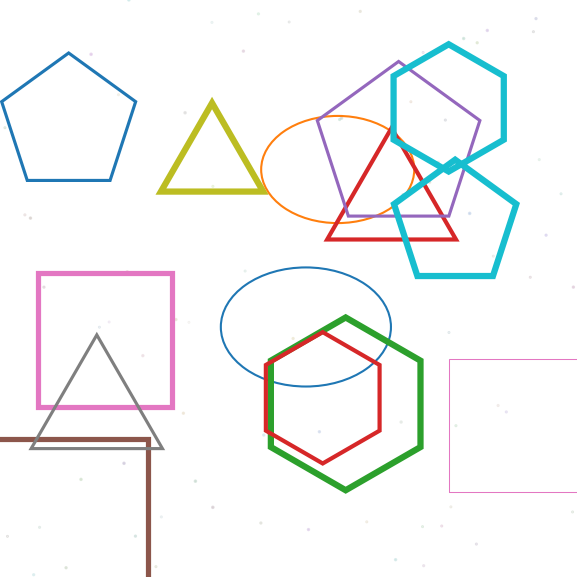[{"shape": "oval", "thickness": 1, "radius": 0.74, "center": [0.53, 0.433]}, {"shape": "pentagon", "thickness": 1.5, "radius": 0.61, "center": [0.119, 0.785]}, {"shape": "oval", "thickness": 1, "radius": 0.66, "center": [0.585, 0.706]}, {"shape": "hexagon", "thickness": 3, "radius": 0.75, "center": [0.599, 0.3]}, {"shape": "triangle", "thickness": 2, "radius": 0.64, "center": [0.678, 0.649]}, {"shape": "hexagon", "thickness": 2, "radius": 0.57, "center": [0.559, 0.31]}, {"shape": "pentagon", "thickness": 1.5, "radius": 0.74, "center": [0.69, 0.745]}, {"shape": "square", "thickness": 2.5, "radius": 0.66, "center": [0.123, 0.106]}, {"shape": "square", "thickness": 2.5, "radius": 0.58, "center": [0.182, 0.41]}, {"shape": "square", "thickness": 0.5, "radius": 0.58, "center": [0.893, 0.262]}, {"shape": "triangle", "thickness": 1.5, "radius": 0.66, "center": [0.168, 0.288]}, {"shape": "triangle", "thickness": 3, "radius": 0.51, "center": [0.367, 0.719]}, {"shape": "pentagon", "thickness": 3, "radius": 0.56, "center": [0.788, 0.611]}, {"shape": "hexagon", "thickness": 3, "radius": 0.55, "center": [0.777, 0.812]}]